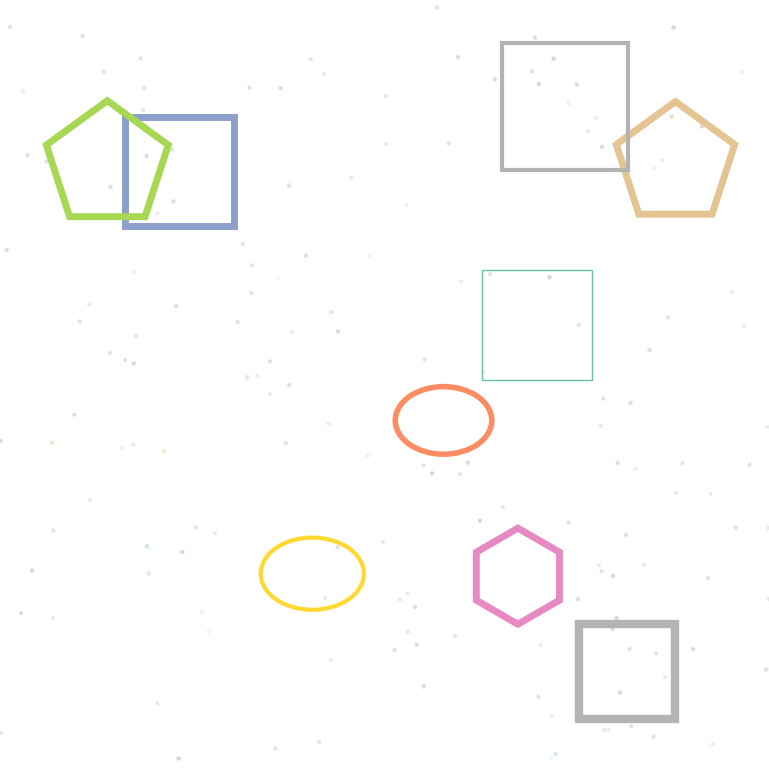[{"shape": "square", "thickness": 0.5, "radius": 0.36, "center": [0.697, 0.578]}, {"shape": "oval", "thickness": 2, "radius": 0.31, "center": [0.576, 0.454]}, {"shape": "square", "thickness": 2.5, "radius": 0.35, "center": [0.233, 0.777]}, {"shape": "hexagon", "thickness": 2.5, "radius": 0.31, "center": [0.673, 0.252]}, {"shape": "pentagon", "thickness": 2.5, "radius": 0.42, "center": [0.139, 0.786]}, {"shape": "oval", "thickness": 1.5, "radius": 0.33, "center": [0.406, 0.255]}, {"shape": "pentagon", "thickness": 2.5, "radius": 0.4, "center": [0.877, 0.787]}, {"shape": "square", "thickness": 1.5, "radius": 0.41, "center": [0.733, 0.862]}, {"shape": "square", "thickness": 3, "radius": 0.31, "center": [0.814, 0.128]}]